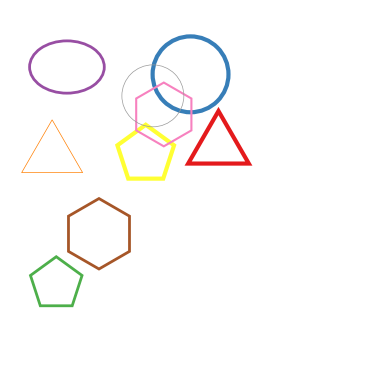[{"shape": "triangle", "thickness": 3, "radius": 0.45, "center": [0.567, 0.621]}, {"shape": "circle", "thickness": 3, "radius": 0.49, "center": [0.495, 0.807]}, {"shape": "pentagon", "thickness": 2, "radius": 0.35, "center": [0.146, 0.263]}, {"shape": "oval", "thickness": 2, "radius": 0.49, "center": [0.174, 0.826]}, {"shape": "triangle", "thickness": 0.5, "radius": 0.46, "center": [0.135, 0.597]}, {"shape": "pentagon", "thickness": 3, "radius": 0.39, "center": [0.379, 0.599]}, {"shape": "hexagon", "thickness": 2, "radius": 0.46, "center": [0.257, 0.393]}, {"shape": "hexagon", "thickness": 1.5, "radius": 0.41, "center": [0.425, 0.703]}, {"shape": "circle", "thickness": 0.5, "radius": 0.4, "center": [0.397, 0.751]}]